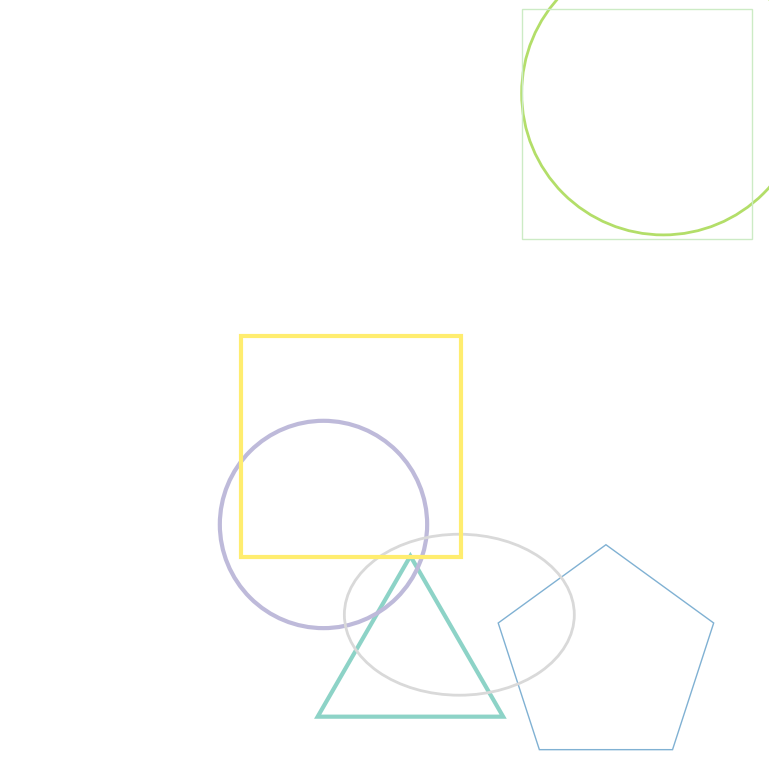[{"shape": "triangle", "thickness": 1.5, "radius": 0.7, "center": [0.533, 0.139]}, {"shape": "circle", "thickness": 1.5, "radius": 0.67, "center": [0.42, 0.319]}, {"shape": "pentagon", "thickness": 0.5, "radius": 0.74, "center": [0.787, 0.145]}, {"shape": "circle", "thickness": 1, "radius": 0.92, "center": [0.861, 0.879]}, {"shape": "oval", "thickness": 1, "radius": 0.75, "center": [0.597, 0.202]}, {"shape": "square", "thickness": 0.5, "radius": 0.75, "center": [0.828, 0.839]}, {"shape": "square", "thickness": 1.5, "radius": 0.72, "center": [0.456, 0.42]}]